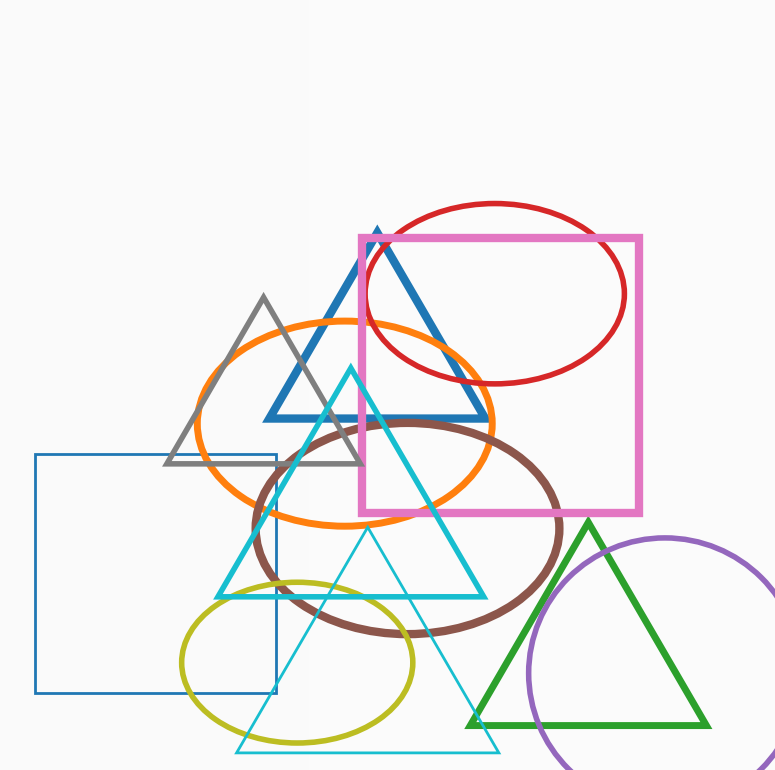[{"shape": "square", "thickness": 1, "radius": 0.78, "center": [0.201, 0.255]}, {"shape": "triangle", "thickness": 3, "radius": 0.8, "center": [0.487, 0.537]}, {"shape": "oval", "thickness": 2.5, "radius": 0.95, "center": [0.445, 0.45]}, {"shape": "triangle", "thickness": 2.5, "radius": 0.88, "center": [0.759, 0.146]}, {"shape": "oval", "thickness": 2, "radius": 0.84, "center": [0.638, 0.619]}, {"shape": "circle", "thickness": 2, "radius": 0.88, "center": [0.858, 0.126]}, {"shape": "oval", "thickness": 3, "radius": 0.98, "center": [0.526, 0.314]}, {"shape": "square", "thickness": 3, "radius": 0.89, "center": [0.646, 0.512]}, {"shape": "triangle", "thickness": 2, "radius": 0.72, "center": [0.34, 0.47]}, {"shape": "oval", "thickness": 2, "radius": 0.75, "center": [0.384, 0.139]}, {"shape": "triangle", "thickness": 1, "radius": 0.98, "center": [0.474, 0.12]}, {"shape": "triangle", "thickness": 2, "radius": 0.99, "center": [0.453, 0.324]}]